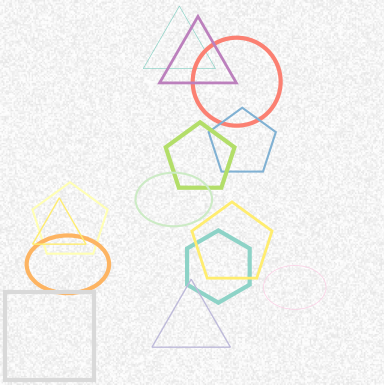[{"shape": "hexagon", "thickness": 3, "radius": 0.47, "center": [0.567, 0.308]}, {"shape": "triangle", "thickness": 0.5, "radius": 0.54, "center": [0.466, 0.876]}, {"shape": "pentagon", "thickness": 1.5, "radius": 0.51, "center": [0.182, 0.424]}, {"shape": "triangle", "thickness": 1, "radius": 0.59, "center": [0.497, 0.157]}, {"shape": "circle", "thickness": 3, "radius": 0.57, "center": [0.615, 0.788]}, {"shape": "pentagon", "thickness": 1.5, "radius": 0.46, "center": [0.629, 0.629]}, {"shape": "oval", "thickness": 3, "radius": 0.54, "center": [0.176, 0.314]}, {"shape": "pentagon", "thickness": 3, "radius": 0.47, "center": [0.52, 0.588]}, {"shape": "oval", "thickness": 0.5, "radius": 0.41, "center": [0.766, 0.254]}, {"shape": "square", "thickness": 3, "radius": 0.58, "center": [0.129, 0.127]}, {"shape": "triangle", "thickness": 2, "radius": 0.58, "center": [0.514, 0.842]}, {"shape": "oval", "thickness": 1.5, "radius": 0.5, "center": [0.451, 0.482]}, {"shape": "triangle", "thickness": 1, "radius": 0.4, "center": [0.154, 0.406]}, {"shape": "pentagon", "thickness": 2, "radius": 0.55, "center": [0.603, 0.366]}]